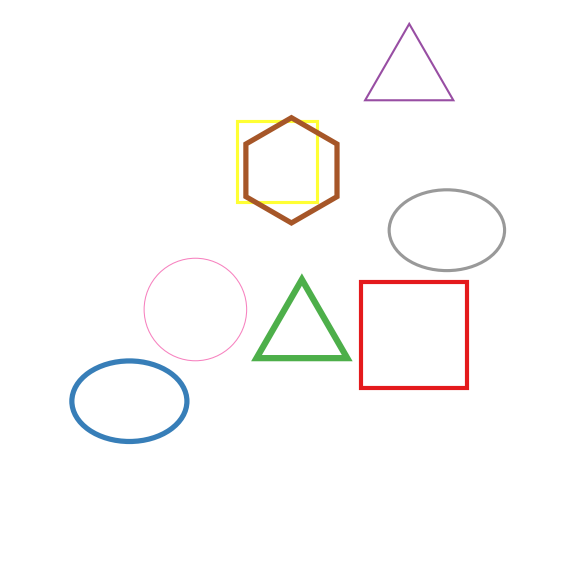[{"shape": "square", "thickness": 2, "radius": 0.46, "center": [0.716, 0.419]}, {"shape": "oval", "thickness": 2.5, "radius": 0.5, "center": [0.224, 0.304]}, {"shape": "triangle", "thickness": 3, "radius": 0.45, "center": [0.523, 0.424]}, {"shape": "triangle", "thickness": 1, "radius": 0.44, "center": [0.709, 0.87]}, {"shape": "square", "thickness": 1.5, "radius": 0.35, "center": [0.479, 0.719]}, {"shape": "hexagon", "thickness": 2.5, "radius": 0.46, "center": [0.505, 0.704]}, {"shape": "circle", "thickness": 0.5, "radius": 0.44, "center": [0.338, 0.463]}, {"shape": "oval", "thickness": 1.5, "radius": 0.5, "center": [0.774, 0.601]}]